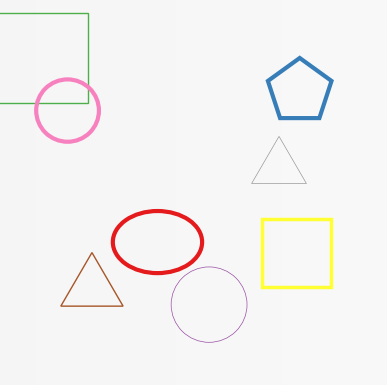[{"shape": "oval", "thickness": 3, "radius": 0.58, "center": [0.406, 0.371]}, {"shape": "pentagon", "thickness": 3, "radius": 0.43, "center": [0.773, 0.763]}, {"shape": "square", "thickness": 1, "radius": 0.58, "center": [0.111, 0.85]}, {"shape": "circle", "thickness": 0.5, "radius": 0.49, "center": [0.54, 0.209]}, {"shape": "square", "thickness": 2.5, "radius": 0.44, "center": [0.765, 0.344]}, {"shape": "triangle", "thickness": 1, "radius": 0.46, "center": [0.237, 0.251]}, {"shape": "circle", "thickness": 3, "radius": 0.4, "center": [0.174, 0.713]}, {"shape": "triangle", "thickness": 0.5, "radius": 0.41, "center": [0.72, 0.564]}]